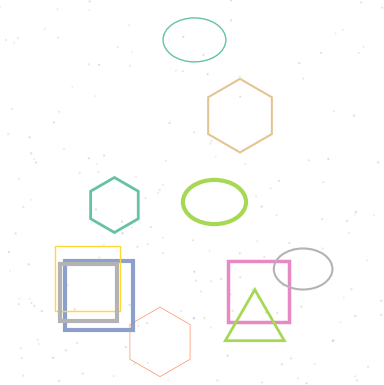[{"shape": "hexagon", "thickness": 2, "radius": 0.36, "center": [0.297, 0.468]}, {"shape": "oval", "thickness": 1, "radius": 0.41, "center": [0.505, 0.896]}, {"shape": "hexagon", "thickness": 0.5, "radius": 0.45, "center": [0.416, 0.112]}, {"shape": "square", "thickness": 3, "radius": 0.45, "center": [0.257, 0.232]}, {"shape": "square", "thickness": 2.5, "radius": 0.4, "center": [0.671, 0.243]}, {"shape": "oval", "thickness": 3, "radius": 0.41, "center": [0.557, 0.475]}, {"shape": "triangle", "thickness": 2, "radius": 0.44, "center": [0.662, 0.159]}, {"shape": "square", "thickness": 1, "radius": 0.42, "center": [0.228, 0.277]}, {"shape": "hexagon", "thickness": 1.5, "radius": 0.48, "center": [0.623, 0.7]}, {"shape": "square", "thickness": 3, "radius": 0.37, "center": [0.23, 0.239]}, {"shape": "oval", "thickness": 1.5, "radius": 0.38, "center": [0.787, 0.301]}]